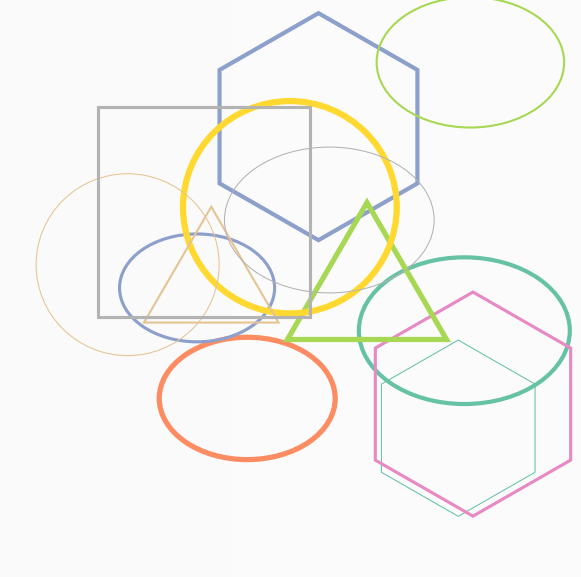[{"shape": "hexagon", "thickness": 0.5, "radius": 0.76, "center": [0.788, 0.258]}, {"shape": "oval", "thickness": 2, "radius": 0.91, "center": [0.799, 0.427]}, {"shape": "oval", "thickness": 2.5, "radius": 0.76, "center": [0.425, 0.309]}, {"shape": "hexagon", "thickness": 2, "radius": 0.98, "center": [0.548, 0.78]}, {"shape": "oval", "thickness": 1.5, "radius": 0.67, "center": [0.339, 0.501]}, {"shape": "hexagon", "thickness": 1.5, "radius": 0.97, "center": [0.814, 0.299]}, {"shape": "triangle", "thickness": 2.5, "radius": 0.79, "center": [0.631, 0.49]}, {"shape": "oval", "thickness": 1, "radius": 0.81, "center": [0.809, 0.891]}, {"shape": "circle", "thickness": 3, "radius": 0.92, "center": [0.499, 0.64]}, {"shape": "circle", "thickness": 0.5, "radius": 0.79, "center": [0.22, 0.541]}, {"shape": "triangle", "thickness": 1, "radius": 0.67, "center": [0.363, 0.507]}, {"shape": "square", "thickness": 1.5, "radius": 0.91, "center": [0.351, 0.632]}, {"shape": "oval", "thickness": 0.5, "radius": 0.9, "center": [0.567, 0.618]}]